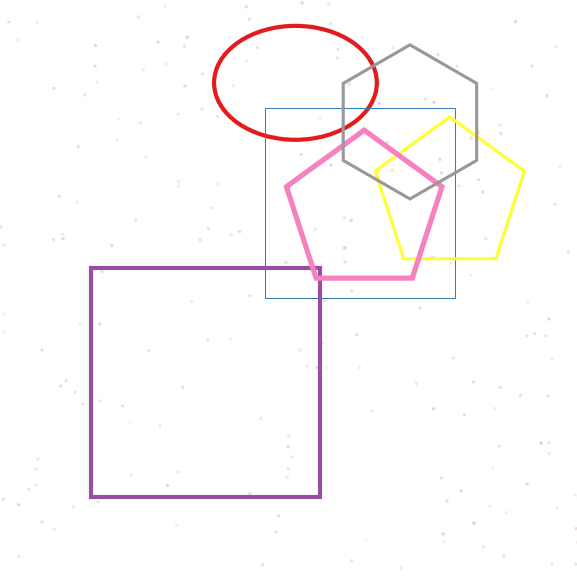[{"shape": "oval", "thickness": 2, "radius": 0.7, "center": [0.512, 0.856]}, {"shape": "square", "thickness": 0.5, "radius": 0.82, "center": [0.623, 0.648]}, {"shape": "square", "thickness": 2, "radius": 0.99, "center": [0.356, 0.337]}, {"shape": "pentagon", "thickness": 1.5, "radius": 0.68, "center": [0.779, 0.661]}, {"shape": "pentagon", "thickness": 2.5, "radius": 0.71, "center": [0.631, 0.632]}, {"shape": "hexagon", "thickness": 1.5, "radius": 0.67, "center": [0.71, 0.788]}]